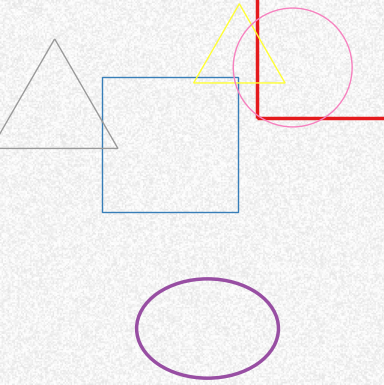[{"shape": "square", "thickness": 2.5, "radius": 0.88, "center": [0.845, 0.871]}, {"shape": "square", "thickness": 1, "radius": 0.88, "center": [0.441, 0.625]}, {"shape": "oval", "thickness": 2.5, "radius": 0.92, "center": [0.539, 0.147]}, {"shape": "triangle", "thickness": 1, "radius": 0.69, "center": [0.622, 0.853]}, {"shape": "circle", "thickness": 1, "radius": 0.77, "center": [0.76, 0.825]}, {"shape": "triangle", "thickness": 1, "radius": 0.95, "center": [0.142, 0.709]}]